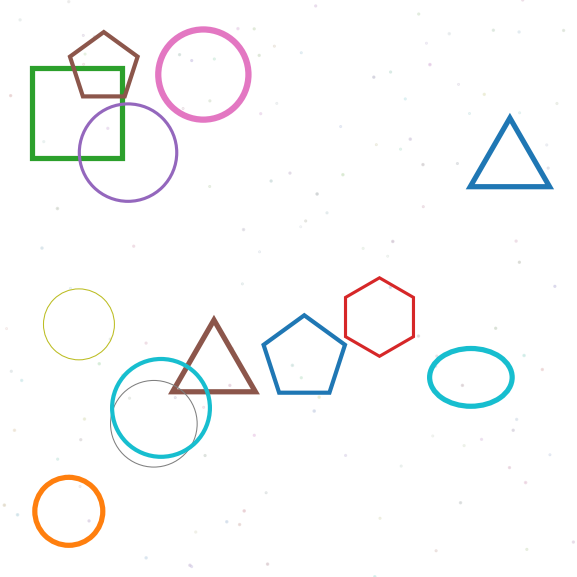[{"shape": "triangle", "thickness": 2.5, "radius": 0.4, "center": [0.883, 0.715]}, {"shape": "pentagon", "thickness": 2, "radius": 0.37, "center": [0.527, 0.379]}, {"shape": "circle", "thickness": 2.5, "radius": 0.29, "center": [0.119, 0.114]}, {"shape": "square", "thickness": 2.5, "radius": 0.39, "center": [0.133, 0.804]}, {"shape": "hexagon", "thickness": 1.5, "radius": 0.34, "center": [0.657, 0.45]}, {"shape": "circle", "thickness": 1.5, "radius": 0.42, "center": [0.222, 0.735]}, {"shape": "triangle", "thickness": 2.5, "radius": 0.41, "center": [0.371, 0.362]}, {"shape": "pentagon", "thickness": 2, "radius": 0.31, "center": [0.18, 0.882]}, {"shape": "circle", "thickness": 3, "radius": 0.39, "center": [0.352, 0.87]}, {"shape": "circle", "thickness": 0.5, "radius": 0.38, "center": [0.266, 0.265]}, {"shape": "circle", "thickness": 0.5, "radius": 0.31, "center": [0.137, 0.437]}, {"shape": "oval", "thickness": 2.5, "radius": 0.36, "center": [0.815, 0.346]}, {"shape": "circle", "thickness": 2, "radius": 0.42, "center": [0.279, 0.293]}]